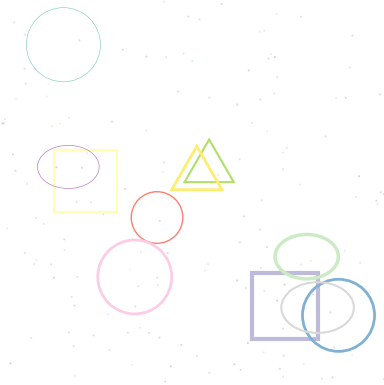[{"shape": "circle", "thickness": 0.5, "radius": 0.48, "center": [0.165, 0.884]}, {"shape": "square", "thickness": 1.5, "radius": 0.41, "center": [0.222, 0.53]}, {"shape": "square", "thickness": 3, "radius": 0.43, "center": [0.741, 0.205]}, {"shape": "circle", "thickness": 1, "radius": 0.34, "center": [0.408, 0.435]}, {"shape": "circle", "thickness": 2, "radius": 0.47, "center": [0.879, 0.181]}, {"shape": "triangle", "thickness": 1.5, "radius": 0.37, "center": [0.543, 0.564]}, {"shape": "circle", "thickness": 2, "radius": 0.48, "center": [0.35, 0.281]}, {"shape": "oval", "thickness": 1.5, "radius": 0.47, "center": [0.825, 0.201]}, {"shape": "oval", "thickness": 0.5, "radius": 0.4, "center": [0.177, 0.566]}, {"shape": "oval", "thickness": 2.5, "radius": 0.41, "center": [0.797, 0.333]}, {"shape": "triangle", "thickness": 2, "radius": 0.38, "center": [0.511, 0.545]}]